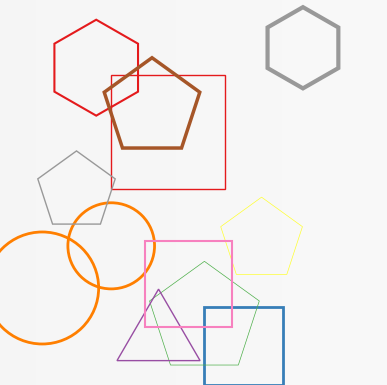[{"shape": "square", "thickness": 1, "radius": 0.74, "center": [0.434, 0.657]}, {"shape": "hexagon", "thickness": 1.5, "radius": 0.62, "center": [0.248, 0.824]}, {"shape": "square", "thickness": 2, "radius": 0.51, "center": [0.629, 0.102]}, {"shape": "pentagon", "thickness": 0.5, "radius": 0.74, "center": [0.528, 0.172]}, {"shape": "triangle", "thickness": 1, "radius": 0.62, "center": [0.409, 0.125]}, {"shape": "circle", "thickness": 2, "radius": 0.73, "center": [0.109, 0.252]}, {"shape": "circle", "thickness": 2, "radius": 0.56, "center": [0.287, 0.361]}, {"shape": "pentagon", "thickness": 0.5, "radius": 0.55, "center": [0.675, 0.377]}, {"shape": "pentagon", "thickness": 2.5, "radius": 0.65, "center": [0.392, 0.72]}, {"shape": "square", "thickness": 1.5, "radius": 0.56, "center": [0.486, 0.262]}, {"shape": "pentagon", "thickness": 1, "radius": 0.53, "center": [0.197, 0.503]}, {"shape": "hexagon", "thickness": 3, "radius": 0.53, "center": [0.782, 0.876]}]